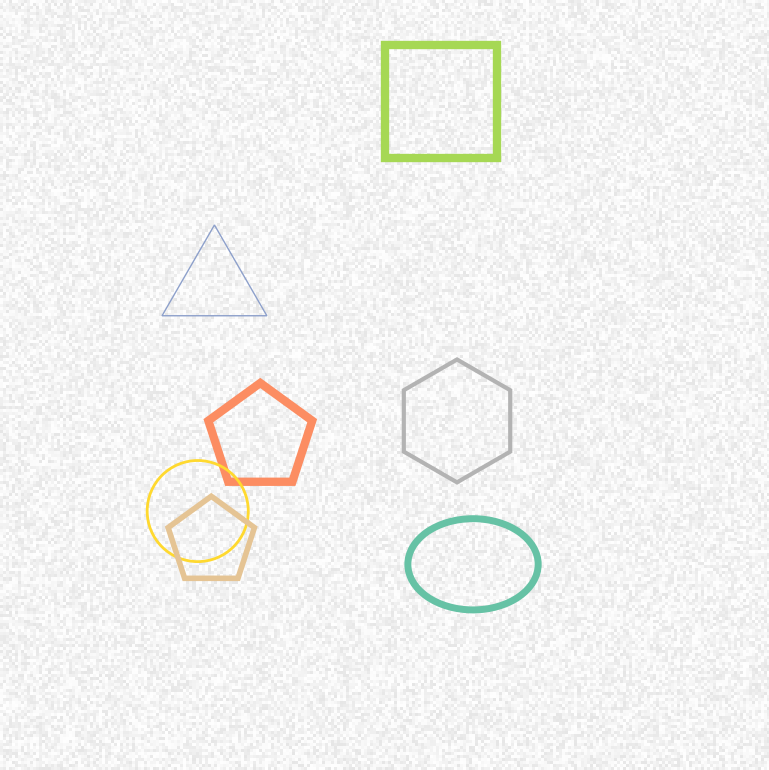[{"shape": "oval", "thickness": 2.5, "radius": 0.42, "center": [0.614, 0.267]}, {"shape": "pentagon", "thickness": 3, "radius": 0.35, "center": [0.338, 0.432]}, {"shape": "triangle", "thickness": 0.5, "radius": 0.39, "center": [0.279, 0.629]}, {"shape": "square", "thickness": 3, "radius": 0.37, "center": [0.573, 0.868]}, {"shape": "circle", "thickness": 1, "radius": 0.33, "center": [0.257, 0.336]}, {"shape": "pentagon", "thickness": 2, "radius": 0.29, "center": [0.274, 0.297]}, {"shape": "hexagon", "thickness": 1.5, "radius": 0.4, "center": [0.594, 0.453]}]